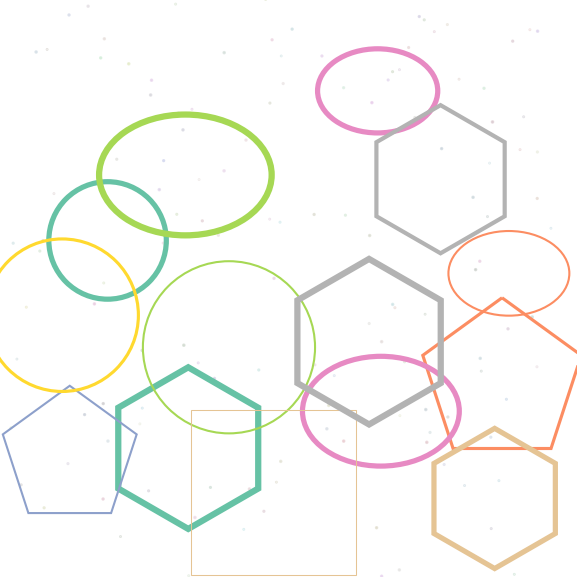[{"shape": "circle", "thickness": 2.5, "radius": 0.51, "center": [0.186, 0.583]}, {"shape": "hexagon", "thickness": 3, "radius": 0.7, "center": [0.326, 0.223]}, {"shape": "oval", "thickness": 1, "radius": 0.52, "center": [0.881, 0.526]}, {"shape": "pentagon", "thickness": 1.5, "radius": 0.72, "center": [0.869, 0.339]}, {"shape": "pentagon", "thickness": 1, "radius": 0.61, "center": [0.121, 0.209]}, {"shape": "oval", "thickness": 2.5, "radius": 0.52, "center": [0.654, 0.842]}, {"shape": "oval", "thickness": 2.5, "radius": 0.68, "center": [0.66, 0.287]}, {"shape": "circle", "thickness": 1, "radius": 0.75, "center": [0.396, 0.398]}, {"shape": "oval", "thickness": 3, "radius": 0.75, "center": [0.321, 0.696]}, {"shape": "circle", "thickness": 1.5, "radius": 0.66, "center": [0.108, 0.453]}, {"shape": "square", "thickness": 0.5, "radius": 0.72, "center": [0.473, 0.146]}, {"shape": "hexagon", "thickness": 2.5, "radius": 0.61, "center": [0.857, 0.136]}, {"shape": "hexagon", "thickness": 2, "radius": 0.64, "center": [0.763, 0.689]}, {"shape": "hexagon", "thickness": 3, "radius": 0.72, "center": [0.639, 0.407]}]